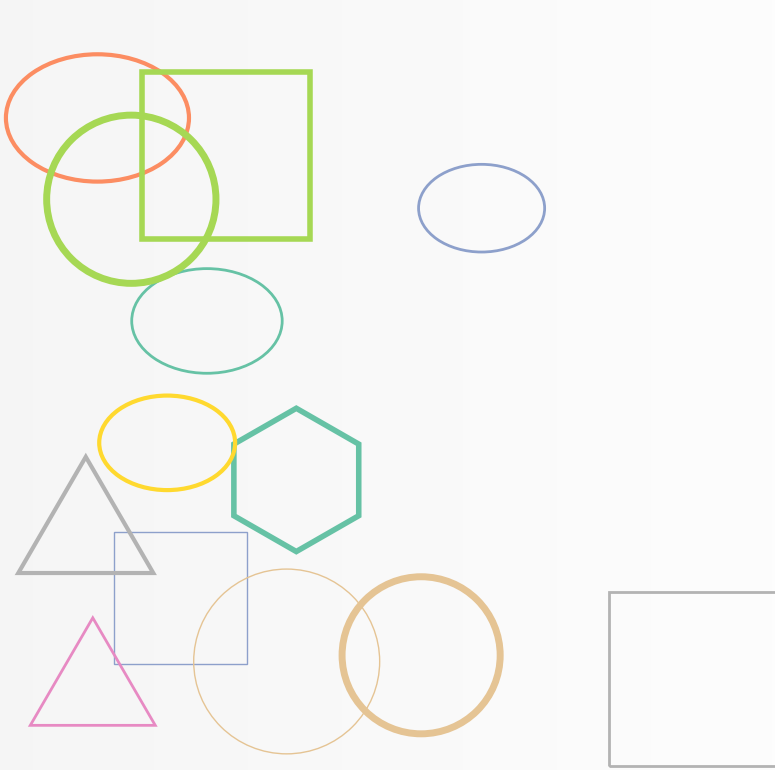[{"shape": "hexagon", "thickness": 2, "radius": 0.47, "center": [0.382, 0.377]}, {"shape": "oval", "thickness": 1, "radius": 0.49, "center": [0.267, 0.583]}, {"shape": "oval", "thickness": 1.5, "radius": 0.59, "center": [0.126, 0.847]}, {"shape": "square", "thickness": 0.5, "radius": 0.43, "center": [0.233, 0.223]}, {"shape": "oval", "thickness": 1, "radius": 0.41, "center": [0.621, 0.73]}, {"shape": "triangle", "thickness": 1, "radius": 0.47, "center": [0.12, 0.105]}, {"shape": "square", "thickness": 2, "radius": 0.54, "center": [0.292, 0.798]}, {"shape": "circle", "thickness": 2.5, "radius": 0.55, "center": [0.169, 0.741]}, {"shape": "oval", "thickness": 1.5, "radius": 0.44, "center": [0.216, 0.425]}, {"shape": "circle", "thickness": 2.5, "radius": 0.51, "center": [0.543, 0.149]}, {"shape": "circle", "thickness": 0.5, "radius": 0.6, "center": [0.37, 0.141]}, {"shape": "triangle", "thickness": 1.5, "radius": 0.5, "center": [0.111, 0.306]}, {"shape": "square", "thickness": 1, "radius": 0.57, "center": [0.899, 0.118]}]